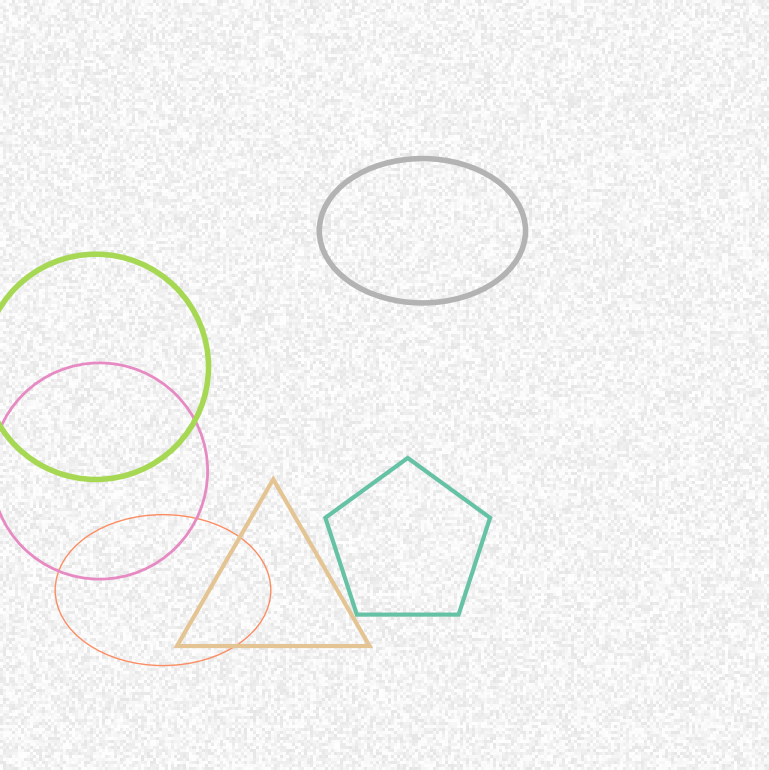[{"shape": "pentagon", "thickness": 1.5, "radius": 0.56, "center": [0.529, 0.293]}, {"shape": "oval", "thickness": 0.5, "radius": 0.7, "center": [0.212, 0.234]}, {"shape": "circle", "thickness": 1, "radius": 0.7, "center": [0.129, 0.388]}, {"shape": "circle", "thickness": 2, "radius": 0.73, "center": [0.125, 0.524]}, {"shape": "triangle", "thickness": 1.5, "radius": 0.72, "center": [0.355, 0.233]}, {"shape": "oval", "thickness": 2, "radius": 0.67, "center": [0.549, 0.7]}]